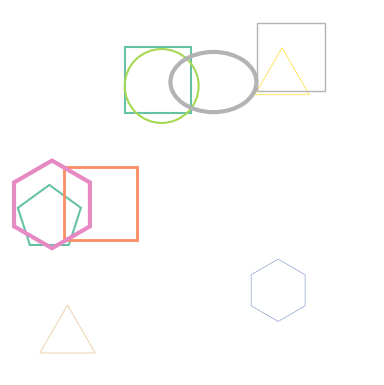[{"shape": "square", "thickness": 1.5, "radius": 0.43, "center": [0.41, 0.792]}, {"shape": "pentagon", "thickness": 1.5, "radius": 0.43, "center": [0.128, 0.433]}, {"shape": "square", "thickness": 2, "radius": 0.47, "center": [0.261, 0.471]}, {"shape": "hexagon", "thickness": 0.5, "radius": 0.4, "center": [0.722, 0.246]}, {"shape": "hexagon", "thickness": 3, "radius": 0.57, "center": [0.135, 0.469]}, {"shape": "circle", "thickness": 1.5, "radius": 0.48, "center": [0.42, 0.777]}, {"shape": "triangle", "thickness": 0.5, "radius": 0.41, "center": [0.733, 0.795]}, {"shape": "triangle", "thickness": 0.5, "radius": 0.41, "center": [0.175, 0.125]}, {"shape": "square", "thickness": 1, "radius": 0.44, "center": [0.755, 0.852]}, {"shape": "oval", "thickness": 3, "radius": 0.56, "center": [0.554, 0.787]}]